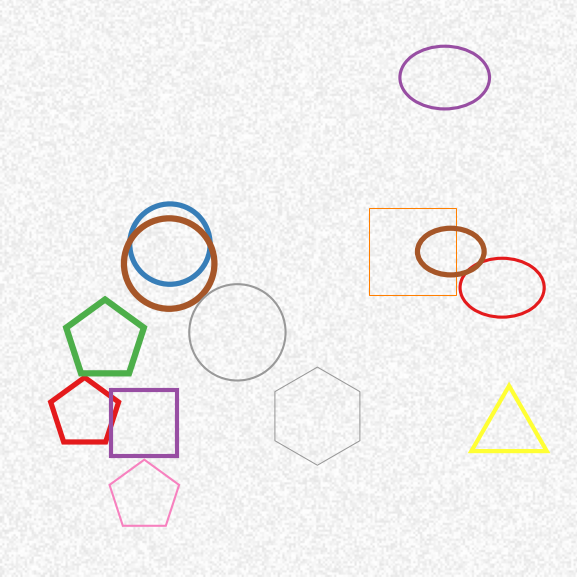[{"shape": "oval", "thickness": 1.5, "radius": 0.36, "center": [0.869, 0.501]}, {"shape": "pentagon", "thickness": 2.5, "radius": 0.31, "center": [0.147, 0.284]}, {"shape": "circle", "thickness": 2.5, "radius": 0.35, "center": [0.294, 0.576]}, {"shape": "pentagon", "thickness": 3, "radius": 0.35, "center": [0.182, 0.41]}, {"shape": "square", "thickness": 2, "radius": 0.29, "center": [0.249, 0.267]}, {"shape": "oval", "thickness": 1.5, "radius": 0.39, "center": [0.77, 0.865]}, {"shape": "square", "thickness": 0.5, "radius": 0.37, "center": [0.714, 0.563]}, {"shape": "triangle", "thickness": 2, "radius": 0.38, "center": [0.882, 0.256]}, {"shape": "circle", "thickness": 3, "radius": 0.39, "center": [0.293, 0.543]}, {"shape": "oval", "thickness": 2.5, "radius": 0.29, "center": [0.781, 0.564]}, {"shape": "pentagon", "thickness": 1, "radius": 0.32, "center": [0.25, 0.14]}, {"shape": "hexagon", "thickness": 0.5, "radius": 0.42, "center": [0.55, 0.278]}, {"shape": "circle", "thickness": 1, "radius": 0.42, "center": [0.411, 0.424]}]